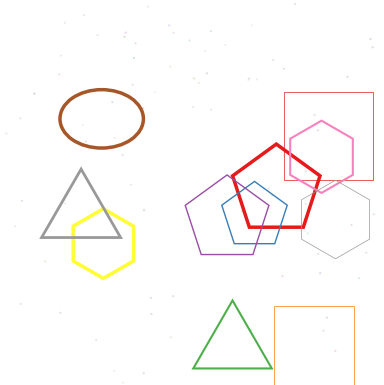[{"shape": "pentagon", "thickness": 2.5, "radius": 0.6, "center": [0.718, 0.506]}, {"shape": "square", "thickness": 0.5, "radius": 0.57, "center": [0.854, 0.646]}, {"shape": "pentagon", "thickness": 1, "radius": 0.45, "center": [0.661, 0.439]}, {"shape": "triangle", "thickness": 1.5, "radius": 0.59, "center": [0.604, 0.102]}, {"shape": "pentagon", "thickness": 1, "radius": 0.57, "center": [0.59, 0.431]}, {"shape": "square", "thickness": 0.5, "radius": 0.51, "center": [0.816, 0.101]}, {"shape": "hexagon", "thickness": 2.5, "radius": 0.45, "center": [0.268, 0.367]}, {"shape": "oval", "thickness": 2.5, "radius": 0.54, "center": [0.264, 0.691]}, {"shape": "hexagon", "thickness": 1.5, "radius": 0.47, "center": [0.835, 0.593]}, {"shape": "hexagon", "thickness": 0.5, "radius": 0.51, "center": [0.871, 0.43]}, {"shape": "triangle", "thickness": 2, "radius": 0.59, "center": [0.211, 0.442]}]